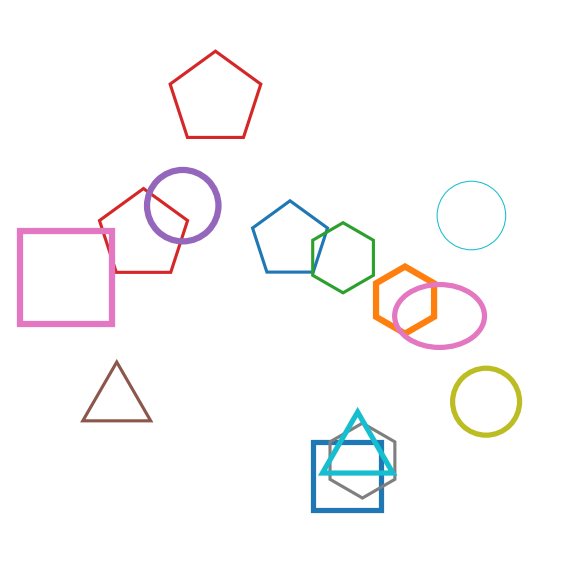[{"shape": "pentagon", "thickness": 1.5, "radius": 0.34, "center": [0.502, 0.583]}, {"shape": "square", "thickness": 2.5, "radius": 0.29, "center": [0.601, 0.175]}, {"shape": "hexagon", "thickness": 3, "radius": 0.29, "center": [0.701, 0.48]}, {"shape": "hexagon", "thickness": 1.5, "radius": 0.3, "center": [0.594, 0.553]}, {"shape": "pentagon", "thickness": 1.5, "radius": 0.4, "center": [0.249, 0.592]}, {"shape": "pentagon", "thickness": 1.5, "radius": 0.41, "center": [0.373, 0.828]}, {"shape": "circle", "thickness": 3, "radius": 0.31, "center": [0.316, 0.643]}, {"shape": "triangle", "thickness": 1.5, "radius": 0.34, "center": [0.202, 0.304]}, {"shape": "oval", "thickness": 2.5, "radius": 0.39, "center": [0.761, 0.452]}, {"shape": "square", "thickness": 3, "radius": 0.4, "center": [0.114, 0.519]}, {"shape": "hexagon", "thickness": 1.5, "radius": 0.32, "center": [0.628, 0.202]}, {"shape": "circle", "thickness": 2.5, "radius": 0.29, "center": [0.842, 0.304]}, {"shape": "circle", "thickness": 0.5, "radius": 0.3, "center": [0.816, 0.626]}, {"shape": "triangle", "thickness": 2.5, "radius": 0.35, "center": [0.619, 0.215]}]